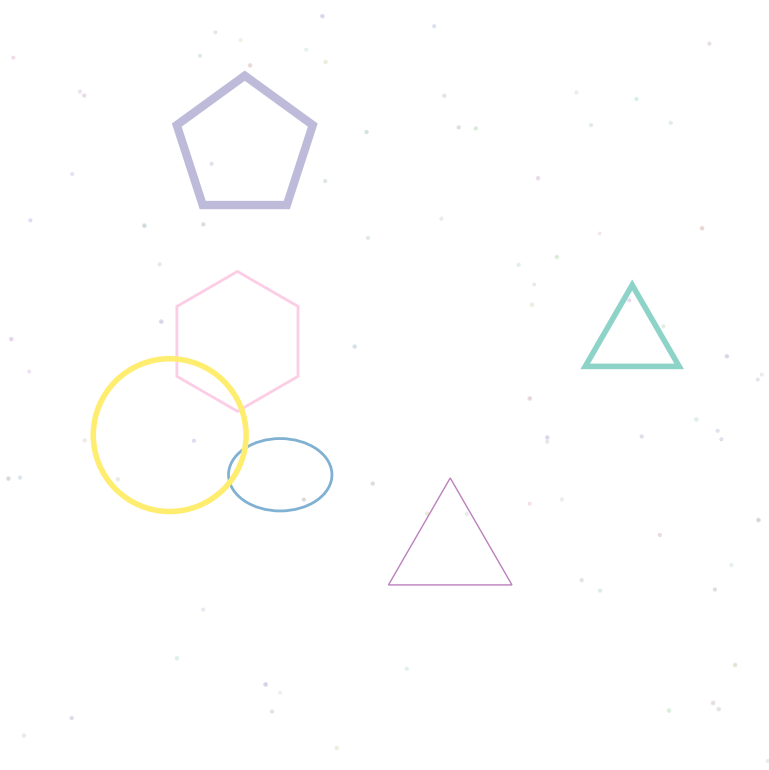[{"shape": "triangle", "thickness": 2, "radius": 0.35, "center": [0.821, 0.559]}, {"shape": "pentagon", "thickness": 3, "radius": 0.46, "center": [0.318, 0.809]}, {"shape": "oval", "thickness": 1, "radius": 0.34, "center": [0.364, 0.383]}, {"shape": "hexagon", "thickness": 1, "radius": 0.45, "center": [0.308, 0.557]}, {"shape": "triangle", "thickness": 0.5, "radius": 0.46, "center": [0.585, 0.287]}, {"shape": "circle", "thickness": 2, "radius": 0.5, "center": [0.22, 0.435]}]